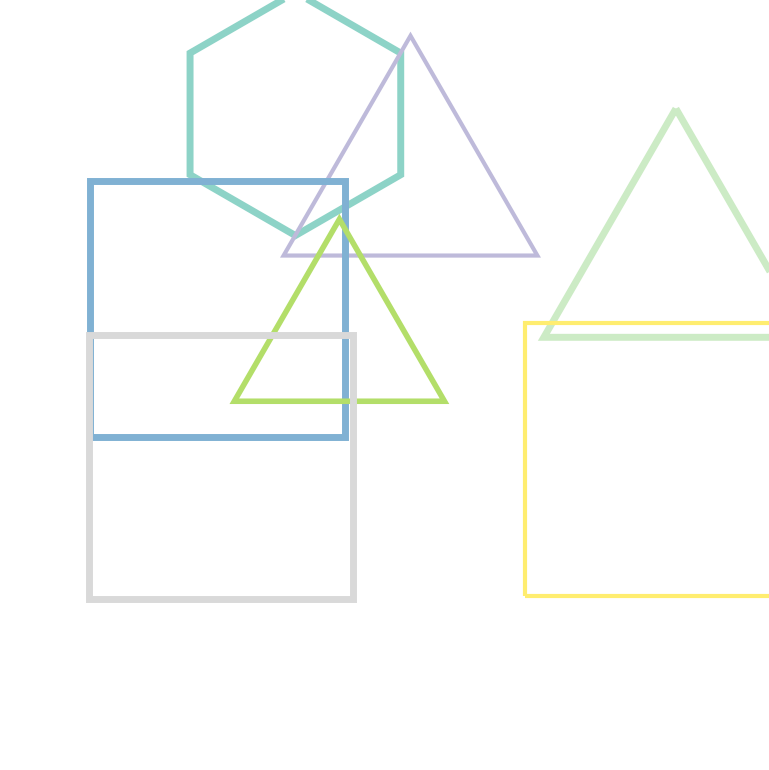[{"shape": "hexagon", "thickness": 2.5, "radius": 0.79, "center": [0.384, 0.852]}, {"shape": "triangle", "thickness": 1.5, "radius": 0.95, "center": [0.533, 0.763]}, {"shape": "square", "thickness": 2.5, "radius": 0.83, "center": [0.282, 0.599]}, {"shape": "triangle", "thickness": 2, "radius": 0.79, "center": [0.441, 0.558]}, {"shape": "square", "thickness": 2.5, "radius": 0.86, "center": [0.287, 0.393]}, {"shape": "triangle", "thickness": 2.5, "radius": 0.99, "center": [0.878, 0.661]}, {"shape": "square", "thickness": 1.5, "radius": 0.89, "center": [0.859, 0.403]}]